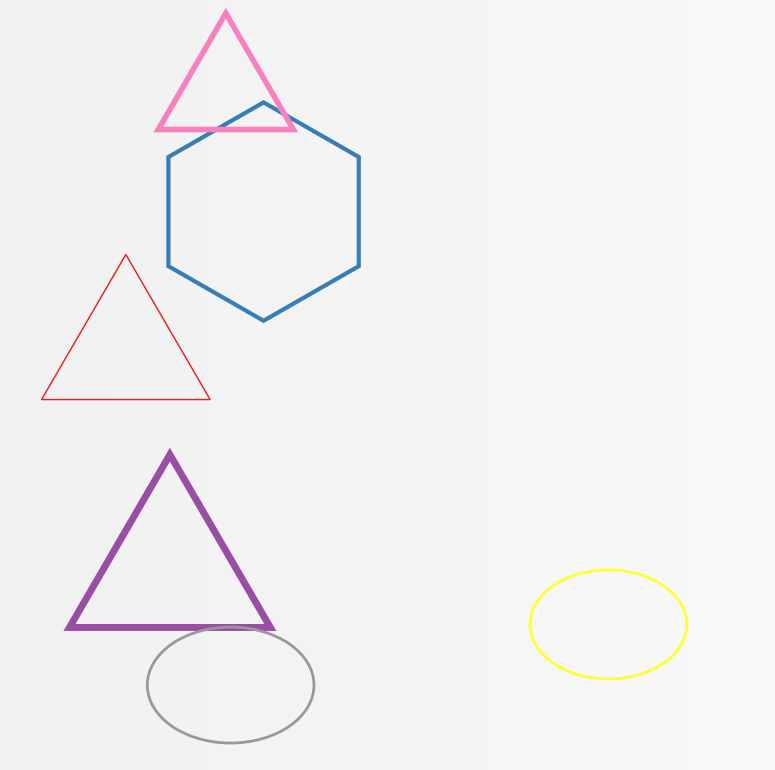[{"shape": "triangle", "thickness": 0.5, "radius": 0.63, "center": [0.162, 0.544]}, {"shape": "hexagon", "thickness": 1.5, "radius": 0.71, "center": [0.34, 0.725]}, {"shape": "triangle", "thickness": 2.5, "radius": 0.75, "center": [0.219, 0.26]}, {"shape": "oval", "thickness": 1, "radius": 0.51, "center": [0.785, 0.189]}, {"shape": "triangle", "thickness": 2, "radius": 0.5, "center": [0.291, 0.882]}, {"shape": "oval", "thickness": 1, "radius": 0.54, "center": [0.298, 0.11]}]